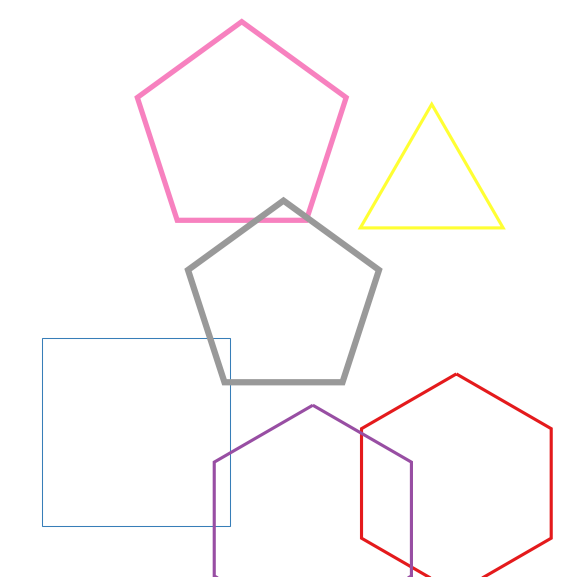[{"shape": "hexagon", "thickness": 1.5, "radius": 0.95, "center": [0.79, 0.162]}, {"shape": "square", "thickness": 0.5, "radius": 0.81, "center": [0.235, 0.251]}, {"shape": "hexagon", "thickness": 1.5, "radius": 0.99, "center": [0.542, 0.1]}, {"shape": "triangle", "thickness": 1.5, "radius": 0.71, "center": [0.748, 0.676]}, {"shape": "pentagon", "thickness": 2.5, "radius": 0.95, "center": [0.419, 0.771]}, {"shape": "pentagon", "thickness": 3, "radius": 0.87, "center": [0.491, 0.478]}]